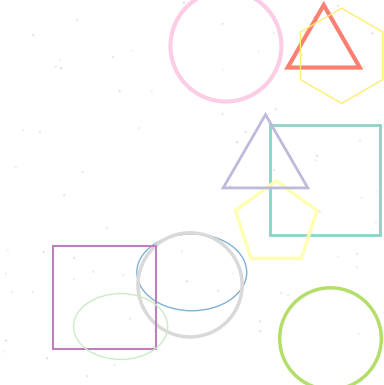[{"shape": "square", "thickness": 2, "radius": 0.71, "center": [0.844, 0.533]}, {"shape": "pentagon", "thickness": 2.5, "radius": 0.56, "center": [0.717, 0.419]}, {"shape": "triangle", "thickness": 2, "radius": 0.63, "center": [0.69, 0.575]}, {"shape": "triangle", "thickness": 3, "radius": 0.54, "center": [0.841, 0.879]}, {"shape": "oval", "thickness": 1, "radius": 0.71, "center": [0.498, 0.293]}, {"shape": "circle", "thickness": 2.5, "radius": 0.66, "center": [0.858, 0.12]}, {"shape": "circle", "thickness": 3, "radius": 0.72, "center": [0.587, 0.88]}, {"shape": "circle", "thickness": 2.5, "radius": 0.68, "center": [0.494, 0.26]}, {"shape": "square", "thickness": 1.5, "radius": 0.67, "center": [0.271, 0.228]}, {"shape": "oval", "thickness": 1, "radius": 0.61, "center": [0.313, 0.152]}, {"shape": "hexagon", "thickness": 1, "radius": 0.62, "center": [0.887, 0.855]}]